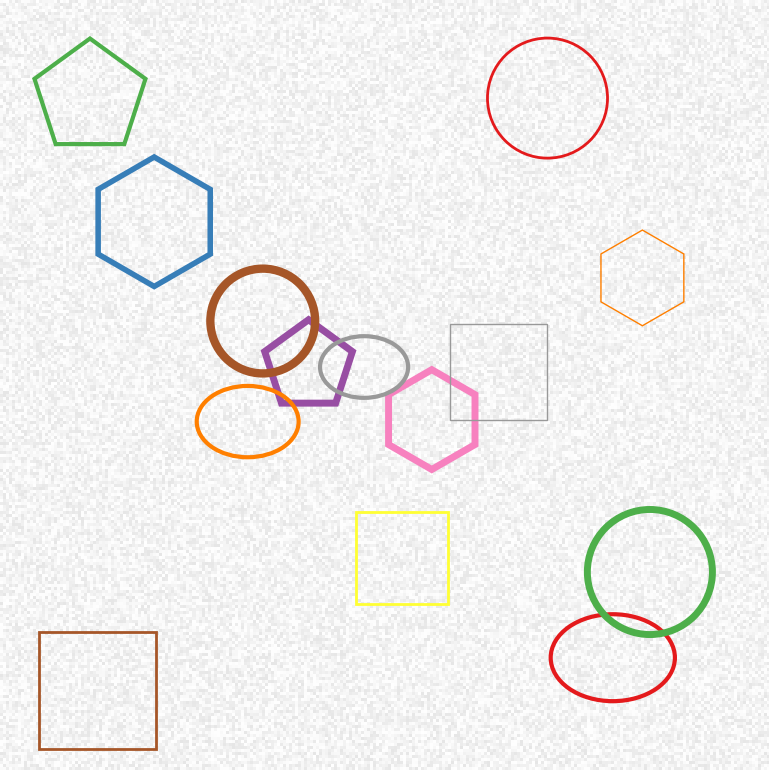[{"shape": "circle", "thickness": 1, "radius": 0.39, "center": [0.711, 0.873]}, {"shape": "oval", "thickness": 1.5, "radius": 0.4, "center": [0.796, 0.146]}, {"shape": "hexagon", "thickness": 2, "radius": 0.42, "center": [0.2, 0.712]}, {"shape": "circle", "thickness": 2.5, "radius": 0.41, "center": [0.844, 0.257]}, {"shape": "pentagon", "thickness": 1.5, "radius": 0.38, "center": [0.117, 0.874]}, {"shape": "pentagon", "thickness": 2.5, "radius": 0.3, "center": [0.401, 0.525]}, {"shape": "hexagon", "thickness": 0.5, "radius": 0.31, "center": [0.834, 0.639]}, {"shape": "oval", "thickness": 1.5, "radius": 0.33, "center": [0.322, 0.452]}, {"shape": "square", "thickness": 1, "radius": 0.3, "center": [0.522, 0.275]}, {"shape": "square", "thickness": 1, "radius": 0.38, "center": [0.127, 0.103]}, {"shape": "circle", "thickness": 3, "radius": 0.34, "center": [0.341, 0.583]}, {"shape": "hexagon", "thickness": 2.5, "radius": 0.32, "center": [0.561, 0.455]}, {"shape": "oval", "thickness": 1.5, "radius": 0.29, "center": [0.473, 0.523]}, {"shape": "square", "thickness": 0.5, "radius": 0.31, "center": [0.648, 0.517]}]